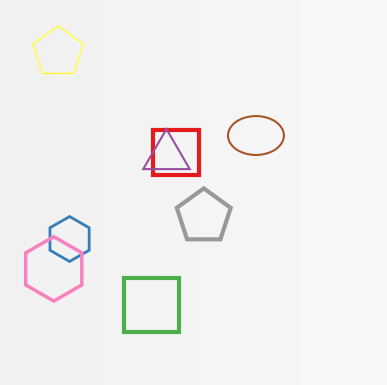[{"shape": "square", "thickness": 3, "radius": 0.29, "center": [0.454, 0.603]}, {"shape": "hexagon", "thickness": 2, "radius": 0.29, "center": [0.18, 0.379]}, {"shape": "square", "thickness": 3, "radius": 0.35, "center": [0.391, 0.208]}, {"shape": "triangle", "thickness": 1.5, "radius": 0.35, "center": [0.43, 0.595]}, {"shape": "pentagon", "thickness": 1, "radius": 0.34, "center": [0.15, 0.864]}, {"shape": "oval", "thickness": 1.5, "radius": 0.36, "center": [0.66, 0.648]}, {"shape": "hexagon", "thickness": 2.5, "radius": 0.42, "center": [0.139, 0.302]}, {"shape": "pentagon", "thickness": 3, "radius": 0.37, "center": [0.526, 0.438]}]